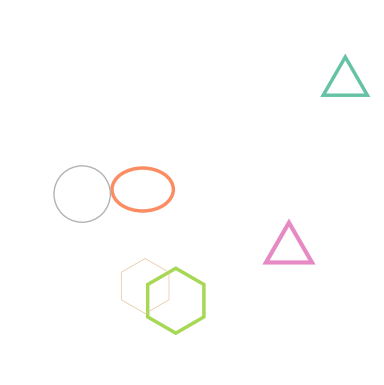[{"shape": "triangle", "thickness": 2.5, "radius": 0.33, "center": [0.897, 0.786]}, {"shape": "oval", "thickness": 2.5, "radius": 0.4, "center": [0.371, 0.508]}, {"shape": "triangle", "thickness": 3, "radius": 0.35, "center": [0.751, 0.353]}, {"shape": "hexagon", "thickness": 2.5, "radius": 0.42, "center": [0.457, 0.219]}, {"shape": "hexagon", "thickness": 0.5, "radius": 0.36, "center": [0.377, 0.257]}, {"shape": "circle", "thickness": 1, "radius": 0.37, "center": [0.213, 0.496]}]